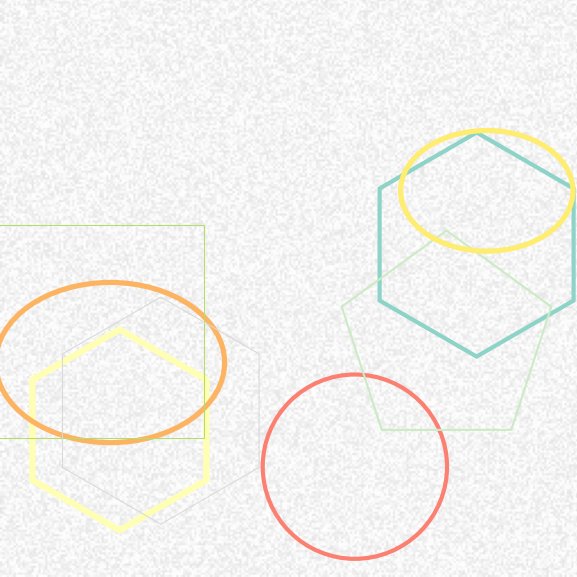[{"shape": "hexagon", "thickness": 2, "radius": 0.97, "center": [0.825, 0.576]}, {"shape": "hexagon", "thickness": 3, "radius": 0.87, "center": [0.207, 0.255]}, {"shape": "circle", "thickness": 2, "radius": 0.8, "center": [0.615, 0.191]}, {"shape": "oval", "thickness": 2.5, "radius": 0.99, "center": [0.191, 0.371]}, {"shape": "square", "thickness": 0.5, "radius": 0.92, "center": [0.168, 0.425]}, {"shape": "hexagon", "thickness": 0.5, "radius": 0.98, "center": [0.278, 0.288]}, {"shape": "pentagon", "thickness": 1, "radius": 0.95, "center": [0.773, 0.409]}, {"shape": "oval", "thickness": 2.5, "radius": 0.75, "center": [0.843, 0.669]}]